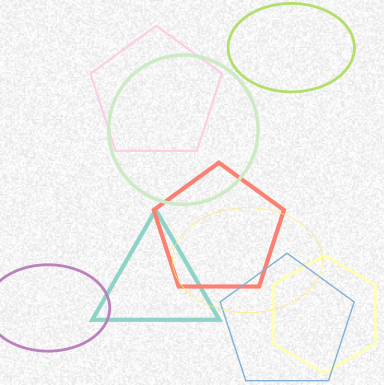[{"shape": "triangle", "thickness": 3, "radius": 0.95, "center": [0.405, 0.265]}, {"shape": "hexagon", "thickness": 2, "radius": 0.77, "center": [0.842, 0.184]}, {"shape": "pentagon", "thickness": 3, "radius": 0.89, "center": [0.569, 0.4]}, {"shape": "pentagon", "thickness": 1, "radius": 0.91, "center": [0.746, 0.159]}, {"shape": "oval", "thickness": 2, "radius": 0.82, "center": [0.757, 0.876]}, {"shape": "pentagon", "thickness": 1.5, "radius": 0.9, "center": [0.406, 0.753]}, {"shape": "oval", "thickness": 2, "radius": 0.8, "center": [0.125, 0.2]}, {"shape": "circle", "thickness": 2.5, "radius": 0.97, "center": [0.476, 0.663]}, {"shape": "oval", "thickness": 0.5, "radius": 0.97, "center": [0.643, 0.324]}]